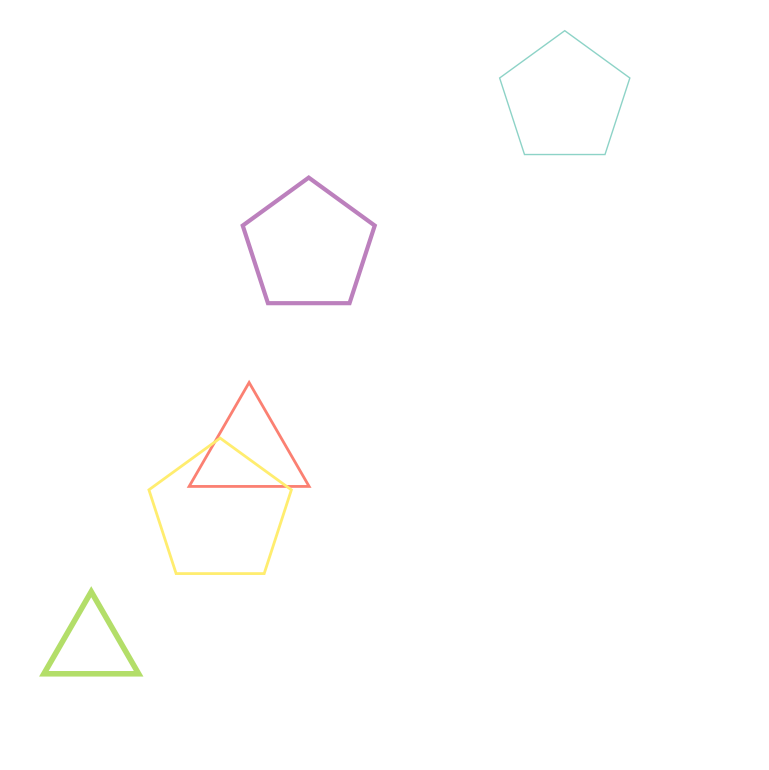[{"shape": "pentagon", "thickness": 0.5, "radius": 0.44, "center": [0.733, 0.871]}, {"shape": "triangle", "thickness": 1, "radius": 0.45, "center": [0.324, 0.413]}, {"shape": "triangle", "thickness": 2, "radius": 0.36, "center": [0.119, 0.16]}, {"shape": "pentagon", "thickness": 1.5, "radius": 0.45, "center": [0.401, 0.679]}, {"shape": "pentagon", "thickness": 1, "radius": 0.49, "center": [0.286, 0.334]}]